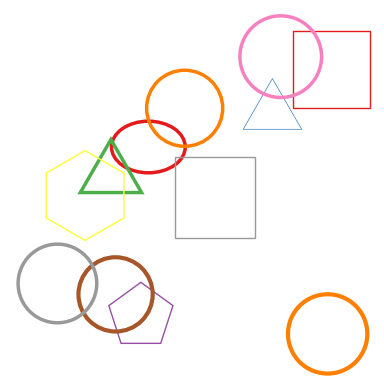[{"shape": "square", "thickness": 1, "radius": 0.5, "center": [0.86, 0.82]}, {"shape": "oval", "thickness": 2.5, "radius": 0.48, "center": [0.385, 0.618]}, {"shape": "triangle", "thickness": 0.5, "radius": 0.44, "center": [0.708, 0.708]}, {"shape": "triangle", "thickness": 2.5, "radius": 0.46, "center": [0.288, 0.546]}, {"shape": "pentagon", "thickness": 1, "radius": 0.44, "center": [0.366, 0.179]}, {"shape": "circle", "thickness": 2.5, "radius": 0.49, "center": [0.48, 0.719]}, {"shape": "circle", "thickness": 3, "radius": 0.52, "center": [0.851, 0.133]}, {"shape": "hexagon", "thickness": 1, "radius": 0.58, "center": [0.221, 0.492]}, {"shape": "circle", "thickness": 3, "radius": 0.48, "center": [0.3, 0.235]}, {"shape": "circle", "thickness": 2.5, "radius": 0.53, "center": [0.729, 0.853]}, {"shape": "square", "thickness": 1, "radius": 0.52, "center": [0.559, 0.486]}, {"shape": "circle", "thickness": 2.5, "radius": 0.51, "center": [0.149, 0.264]}]